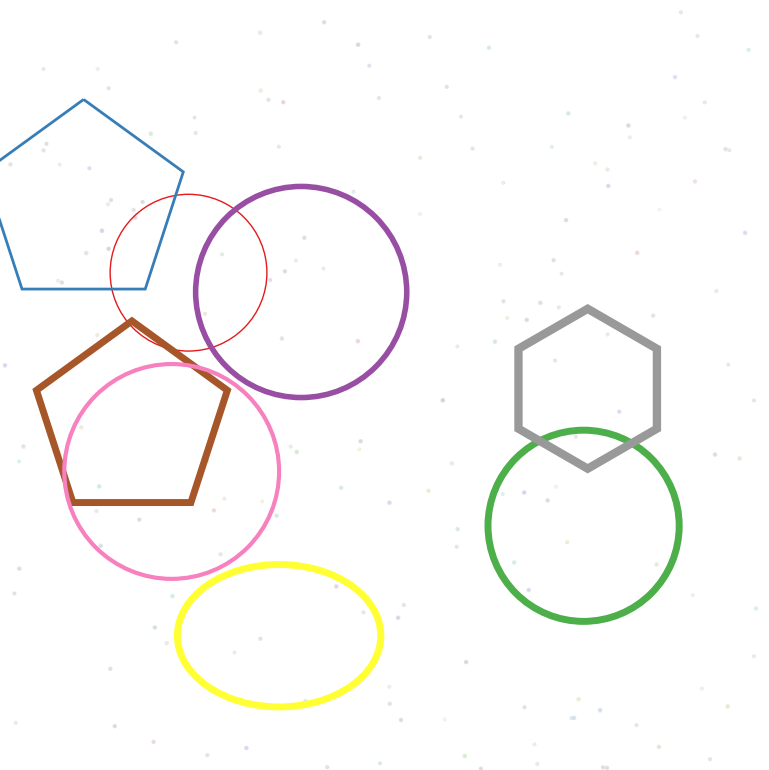[{"shape": "circle", "thickness": 0.5, "radius": 0.51, "center": [0.245, 0.646]}, {"shape": "pentagon", "thickness": 1, "radius": 0.68, "center": [0.109, 0.735]}, {"shape": "circle", "thickness": 2.5, "radius": 0.62, "center": [0.758, 0.317]}, {"shape": "circle", "thickness": 2, "radius": 0.69, "center": [0.391, 0.621]}, {"shape": "oval", "thickness": 2.5, "radius": 0.66, "center": [0.362, 0.174]}, {"shape": "pentagon", "thickness": 2.5, "radius": 0.65, "center": [0.171, 0.453]}, {"shape": "circle", "thickness": 1.5, "radius": 0.7, "center": [0.223, 0.388]}, {"shape": "hexagon", "thickness": 3, "radius": 0.52, "center": [0.763, 0.495]}]